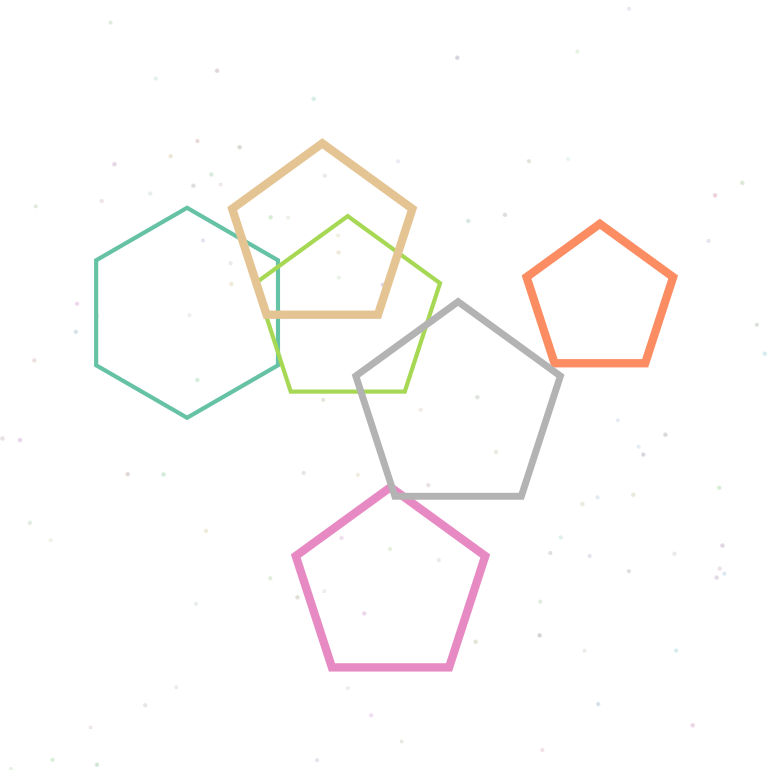[{"shape": "hexagon", "thickness": 1.5, "radius": 0.68, "center": [0.243, 0.594]}, {"shape": "pentagon", "thickness": 3, "radius": 0.5, "center": [0.779, 0.609]}, {"shape": "pentagon", "thickness": 3, "radius": 0.65, "center": [0.507, 0.238]}, {"shape": "pentagon", "thickness": 1.5, "radius": 0.63, "center": [0.452, 0.593]}, {"shape": "pentagon", "thickness": 3, "radius": 0.62, "center": [0.419, 0.691]}, {"shape": "pentagon", "thickness": 2.5, "radius": 0.7, "center": [0.595, 0.469]}]